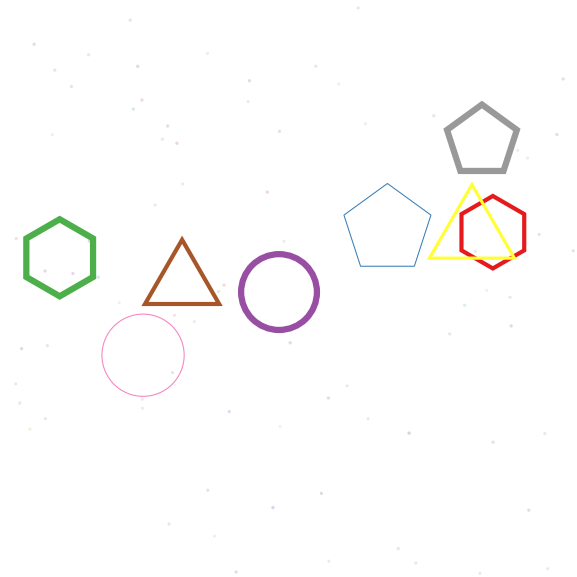[{"shape": "hexagon", "thickness": 2, "radius": 0.31, "center": [0.853, 0.597]}, {"shape": "pentagon", "thickness": 0.5, "radius": 0.4, "center": [0.671, 0.602]}, {"shape": "hexagon", "thickness": 3, "radius": 0.33, "center": [0.103, 0.553]}, {"shape": "circle", "thickness": 3, "radius": 0.33, "center": [0.483, 0.493]}, {"shape": "triangle", "thickness": 1.5, "radius": 0.42, "center": [0.817, 0.595]}, {"shape": "triangle", "thickness": 2, "radius": 0.37, "center": [0.315, 0.51]}, {"shape": "circle", "thickness": 0.5, "radius": 0.36, "center": [0.248, 0.384]}, {"shape": "pentagon", "thickness": 3, "radius": 0.32, "center": [0.835, 0.755]}]